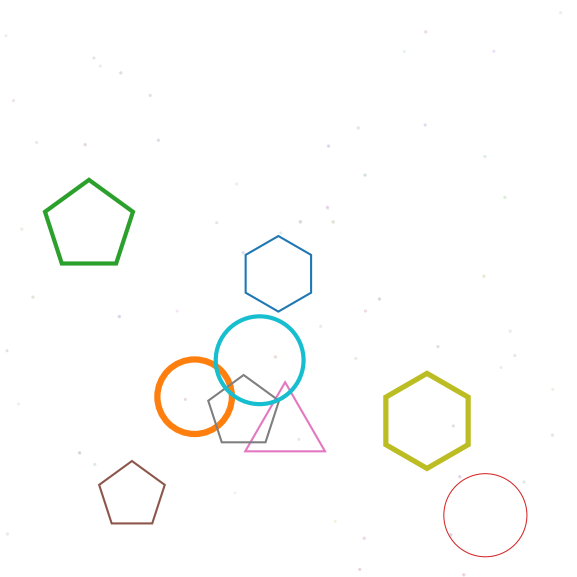[{"shape": "hexagon", "thickness": 1, "radius": 0.33, "center": [0.482, 0.525]}, {"shape": "circle", "thickness": 3, "radius": 0.32, "center": [0.337, 0.312]}, {"shape": "pentagon", "thickness": 2, "radius": 0.4, "center": [0.154, 0.608]}, {"shape": "circle", "thickness": 0.5, "radius": 0.36, "center": [0.84, 0.107]}, {"shape": "pentagon", "thickness": 1, "radius": 0.3, "center": [0.228, 0.141]}, {"shape": "triangle", "thickness": 1, "radius": 0.4, "center": [0.494, 0.258]}, {"shape": "pentagon", "thickness": 1, "radius": 0.32, "center": [0.422, 0.285]}, {"shape": "hexagon", "thickness": 2.5, "radius": 0.41, "center": [0.739, 0.27]}, {"shape": "circle", "thickness": 2, "radius": 0.38, "center": [0.45, 0.375]}]